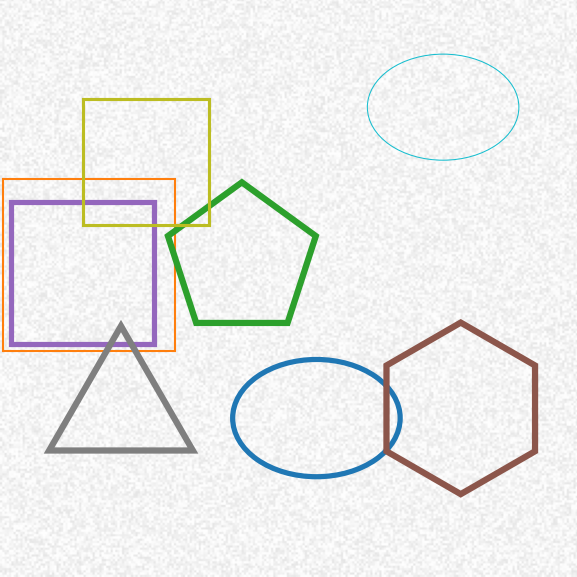[{"shape": "oval", "thickness": 2.5, "radius": 0.73, "center": [0.548, 0.275]}, {"shape": "square", "thickness": 1, "radius": 0.74, "center": [0.154, 0.54]}, {"shape": "pentagon", "thickness": 3, "radius": 0.67, "center": [0.419, 0.549]}, {"shape": "square", "thickness": 2.5, "radius": 0.62, "center": [0.143, 0.527]}, {"shape": "hexagon", "thickness": 3, "radius": 0.74, "center": [0.798, 0.292]}, {"shape": "triangle", "thickness": 3, "radius": 0.72, "center": [0.21, 0.291]}, {"shape": "square", "thickness": 1.5, "radius": 0.55, "center": [0.253, 0.718]}, {"shape": "oval", "thickness": 0.5, "radius": 0.66, "center": [0.767, 0.814]}]